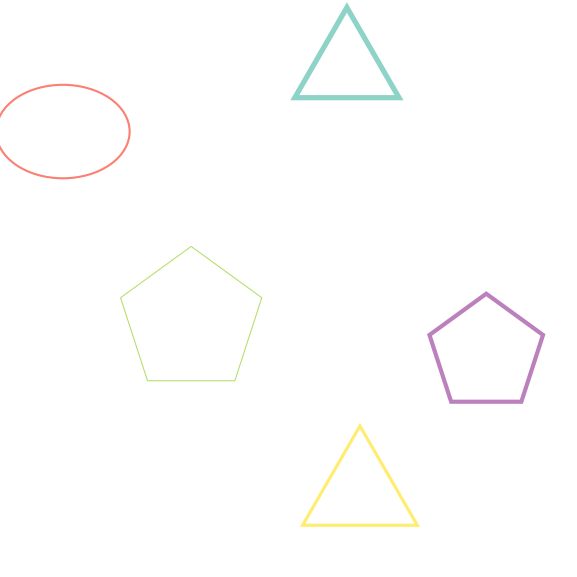[{"shape": "triangle", "thickness": 2.5, "radius": 0.52, "center": [0.601, 0.882]}, {"shape": "oval", "thickness": 1, "radius": 0.58, "center": [0.109, 0.771]}, {"shape": "pentagon", "thickness": 0.5, "radius": 0.64, "center": [0.331, 0.444]}, {"shape": "pentagon", "thickness": 2, "radius": 0.52, "center": [0.842, 0.387]}, {"shape": "triangle", "thickness": 1.5, "radius": 0.57, "center": [0.623, 0.147]}]